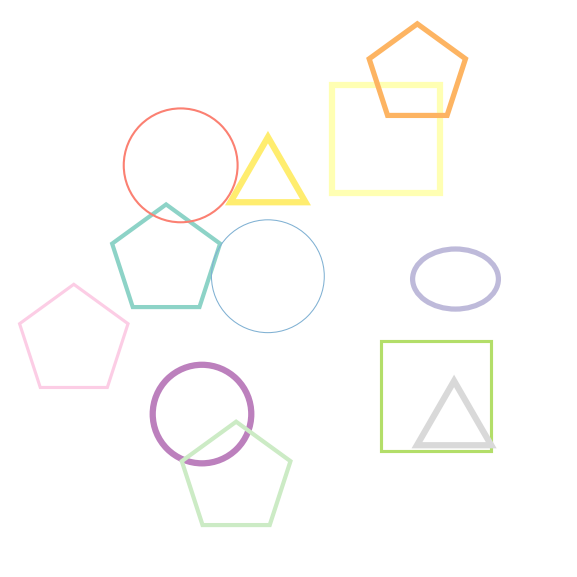[{"shape": "pentagon", "thickness": 2, "radius": 0.49, "center": [0.288, 0.547]}, {"shape": "square", "thickness": 3, "radius": 0.47, "center": [0.668, 0.759]}, {"shape": "oval", "thickness": 2.5, "radius": 0.37, "center": [0.789, 0.516]}, {"shape": "circle", "thickness": 1, "radius": 0.49, "center": [0.313, 0.713]}, {"shape": "circle", "thickness": 0.5, "radius": 0.49, "center": [0.464, 0.521]}, {"shape": "pentagon", "thickness": 2.5, "radius": 0.44, "center": [0.723, 0.87]}, {"shape": "square", "thickness": 1.5, "radius": 0.47, "center": [0.755, 0.314]}, {"shape": "pentagon", "thickness": 1.5, "radius": 0.49, "center": [0.128, 0.408]}, {"shape": "triangle", "thickness": 3, "radius": 0.37, "center": [0.786, 0.265]}, {"shape": "circle", "thickness": 3, "radius": 0.43, "center": [0.35, 0.282]}, {"shape": "pentagon", "thickness": 2, "radius": 0.49, "center": [0.409, 0.17]}, {"shape": "triangle", "thickness": 3, "radius": 0.38, "center": [0.464, 0.686]}]